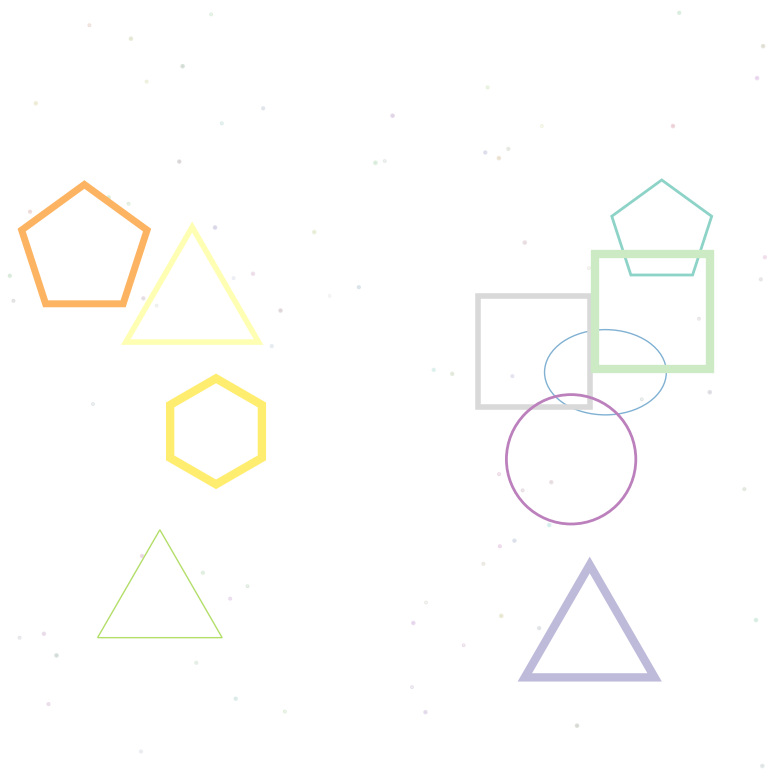[{"shape": "pentagon", "thickness": 1, "radius": 0.34, "center": [0.859, 0.698]}, {"shape": "triangle", "thickness": 2, "radius": 0.5, "center": [0.25, 0.606]}, {"shape": "triangle", "thickness": 3, "radius": 0.49, "center": [0.766, 0.169]}, {"shape": "oval", "thickness": 0.5, "radius": 0.4, "center": [0.786, 0.517]}, {"shape": "pentagon", "thickness": 2.5, "radius": 0.43, "center": [0.11, 0.675]}, {"shape": "triangle", "thickness": 0.5, "radius": 0.47, "center": [0.208, 0.219]}, {"shape": "square", "thickness": 2, "radius": 0.36, "center": [0.693, 0.543]}, {"shape": "circle", "thickness": 1, "radius": 0.42, "center": [0.742, 0.404]}, {"shape": "square", "thickness": 3, "radius": 0.37, "center": [0.848, 0.595]}, {"shape": "hexagon", "thickness": 3, "radius": 0.34, "center": [0.281, 0.44]}]